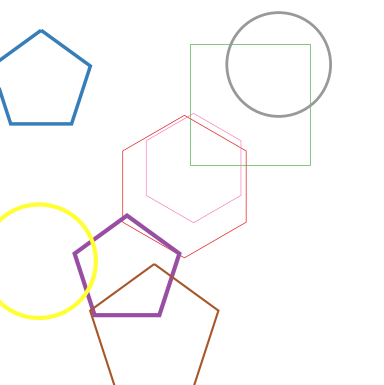[{"shape": "hexagon", "thickness": 0.5, "radius": 0.93, "center": [0.479, 0.515]}, {"shape": "pentagon", "thickness": 2.5, "radius": 0.67, "center": [0.107, 0.787]}, {"shape": "square", "thickness": 0.5, "radius": 0.78, "center": [0.65, 0.728]}, {"shape": "pentagon", "thickness": 3, "radius": 0.72, "center": [0.33, 0.297]}, {"shape": "circle", "thickness": 3, "radius": 0.74, "center": [0.102, 0.322]}, {"shape": "pentagon", "thickness": 1.5, "radius": 0.88, "center": [0.401, 0.139]}, {"shape": "hexagon", "thickness": 0.5, "radius": 0.71, "center": [0.503, 0.563]}, {"shape": "circle", "thickness": 2, "radius": 0.67, "center": [0.724, 0.832]}]